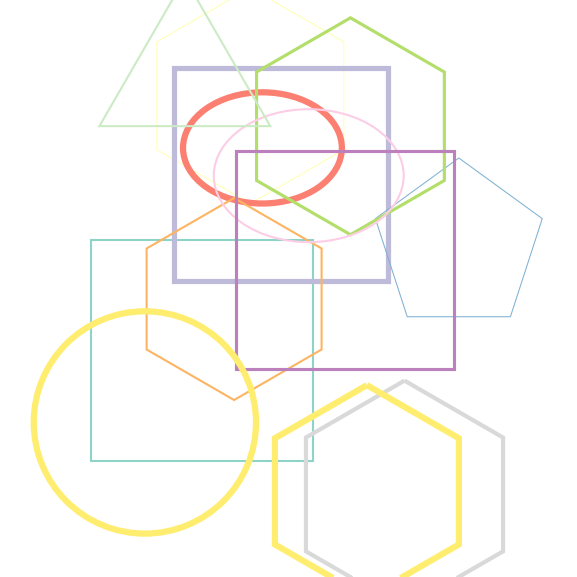[{"shape": "square", "thickness": 1, "radius": 0.96, "center": [0.35, 0.392]}, {"shape": "hexagon", "thickness": 0.5, "radius": 0.93, "center": [0.434, 0.833]}, {"shape": "square", "thickness": 2.5, "radius": 0.93, "center": [0.486, 0.697]}, {"shape": "oval", "thickness": 3, "radius": 0.69, "center": [0.454, 0.743]}, {"shape": "pentagon", "thickness": 0.5, "radius": 0.76, "center": [0.795, 0.574]}, {"shape": "hexagon", "thickness": 1, "radius": 0.87, "center": [0.405, 0.481]}, {"shape": "hexagon", "thickness": 1.5, "radius": 0.94, "center": [0.607, 0.781]}, {"shape": "oval", "thickness": 1, "radius": 0.82, "center": [0.535, 0.695]}, {"shape": "hexagon", "thickness": 2, "radius": 0.99, "center": [0.7, 0.143]}, {"shape": "square", "thickness": 1.5, "radius": 0.94, "center": [0.597, 0.549]}, {"shape": "triangle", "thickness": 1, "radius": 0.85, "center": [0.32, 0.866]}, {"shape": "hexagon", "thickness": 3, "radius": 0.92, "center": [0.635, 0.148]}, {"shape": "circle", "thickness": 3, "radius": 0.96, "center": [0.251, 0.268]}]